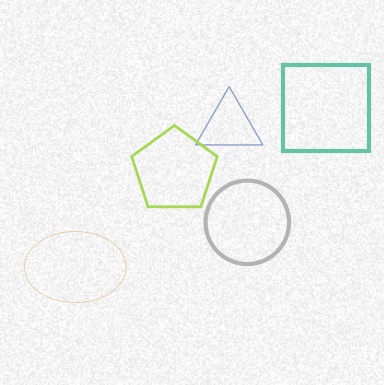[{"shape": "square", "thickness": 3, "radius": 0.56, "center": [0.848, 0.719]}, {"shape": "triangle", "thickness": 1, "radius": 0.51, "center": [0.595, 0.674]}, {"shape": "pentagon", "thickness": 2, "radius": 0.58, "center": [0.453, 0.557]}, {"shape": "oval", "thickness": 0.5, "radius": 0.66, "center": [0.196, 0.306]}, {"shape": "circle", "thickness": 3, "radius": 0.54, "center": [0.642, 0.423]}]